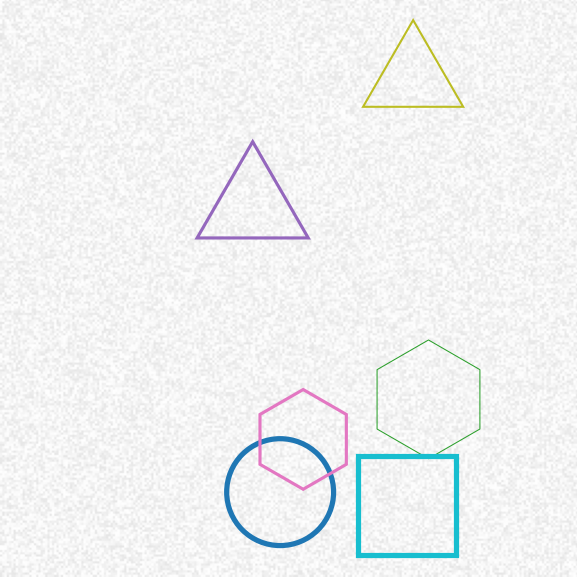[{"shape": "circle", "thickness": 2.5, "radius": 0.46, "center": [0.485, 0.147]}, {"shape": "hexagon", "thickness": 0.5, "radius": 0.51, "center": [0.742, 0.308]}, {"shape": "triangle", "thickness": 1.5, "radius": 0.56, "center": [0.438, 0.643]}, {"shape": "hexagon", "thickness": 1.5, "radius": 0.43, "center": [0.525, 0.238]}, {"shape": "triangle", "thickness": 1, "radius": 0.5, "center": [0.715, 0.864]}, {"shape": "square", "thickness": 2.5, "radius": 0.43, "center": [0.705, 0.124]}]